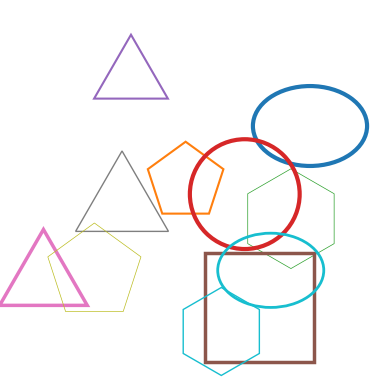[{"shape": "oval", "thickness": 3, "radius": 0.74, "center": [0.805, 0.673]}, {"shape": "pentagon", "thickness": 1.5, "radius": 0.52, "center": [0.482, 0.529]}, {"shape": "hexagon", "thickness": 0.5, "radius": 0.65, "center": [0.756, 0.432]}, {"shape": "circle", "thickness": 3, "radius": 0.71, "center": [0.636, 0.496]}, {"shape": "triangle", "thickness": 1.5, "radius": 0.55, "center": [0.34, 0.799]}, {"shape": "square", "thickness": 2.5, "radius": 0.71, "center": [0.675, 0.201]}, {"shape": "triangle", "thickness": 2.5, "radius": 0.66, "center": [0.113, 0.273]}, {"shape": "triangle", "thickness": 1, "radius": 0.7, "center": [0.317, 0.469]}, {"shape": "pentagon", "thickness": 0.5, "radius": 0.64, "center": [0.245, 0.294]}, {"shape": "oval", "thickness": 2, "radius": 0.69, "center": [0.703, 0.298]}, {"shape": "hexagon", "thickness": 1, "radius": 0.57, "center": [0.575, 0.139]}]